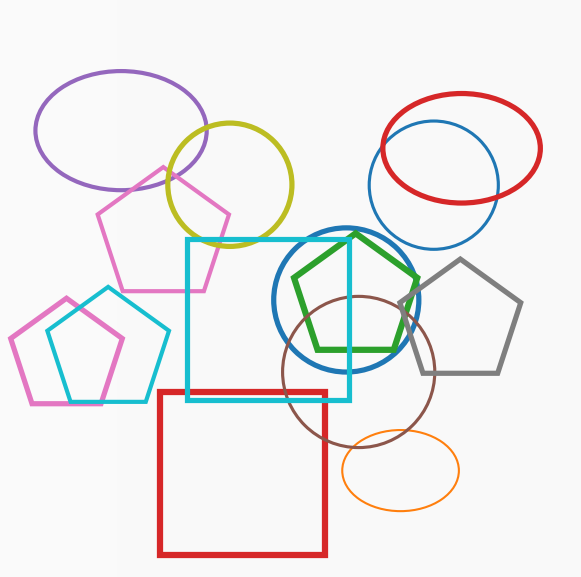[{"shape": "circle", "thickness": 2.5, "radius": 0.62, "center": [0.596, 0.48]}, {"shape": "circle", "thickness": 1.5, "radius": 0.56, "center": [0.746, 0.678]}, {"shape": "oval", "thickness": 1, "radius": 0.5, "center": [0.689, 0.184]}, {"shape": "pentagon", "thickness": 3, "radius": 0.56, "center": [0.612, 0.484]}, {"shape": "square", "thickness": 3, "radius": 0.71, "center": [0.417, 0.179]}, {"shape": "oval", "thickness": 2.5, "radius": 0.68, "center": [0.794, 0.742]}, {"shape": "oval", "thickness": 2, "radius": 0.74, "center": [0.208, 0.773]}, {"shape": "circle", "thickness": 1.5, "radius": 0.65, "center": [0.617, 0.355]}, {"shape": "pentagon", "thickness": 2, "radius": 0.59, "center": [0.281, 0.591]}, {"shape": "pentagon", "thickness": 2.5, "radius": 0.5, "center": [0.114, 0.382]}, {"shape": "pentagon", "thickness": 2.5, "radius": 0.55, "center": [0.792, 0.441]}, {"shape": "circle", "thickness": 2.5, "radius": 0.53, "center": [0.395, 0.679]}, {"shape": "pentagon", "thickness": 2, "radius": 0.55, "center": [0.186, 0.392]}, {"shape": "square", "thickness": 2.5, "radius": 0.7, "center": [0.462, 0.446]}]